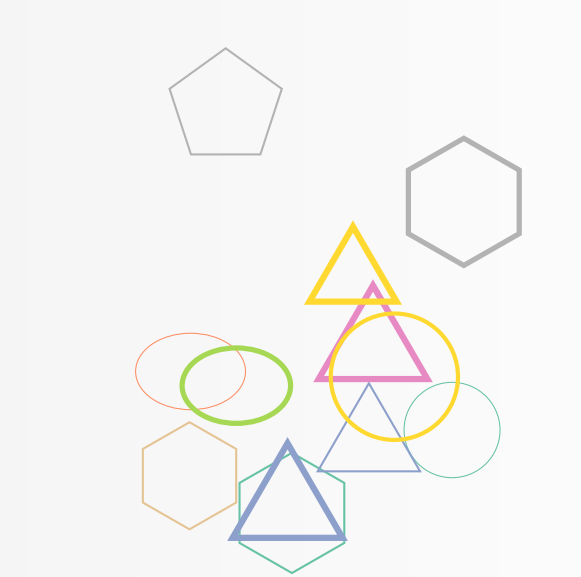[{"shape": "circle", "thickness": 0.5, "radius": 0.41, "center": [0.778, 0.255]}, {"shape": "hexagon", "thickness": 1, "radius": 0.52, "center": [0.502, 0.111]}, {"shape": "oval", "thickness": 0.5, "radius": 0.47, "center": [0.328, 0.356]}, {"shape": "triangle", "thickness": 3, "radius": 0.55, "center": [0.495, 0.122]}, {"shape": "triangle", "thickness": 1, "radius": 0.51, "center": [0.635, 0.234]}, {"shape": "triangle", "thickness": 3, "radius": 0.54, "center": [0.642, 0.397]}, {"shape": "oval", "thickness": 2.5, "radius": 0.47, "center": [0.407, 0.331]}, {"shape": "triangle", "thickness": 3, "radius": 0.43, "center": [0.607, 0.52]}, {"shape": "circle", "thickness": 2, "radius": 0.55, "center": [0.679, 0.347]}, {"shape": "hexagon", "thickness": 1, "radius": 0.46, "center": [0.326, 0.175]}, {"shape": "hexagon", "thickness": 2.5, "radius": 0.55, "center": [0.798, 0.65]}, {"shape": "pentagon", "thickness": 1, "radius": 0.51, "center": [0.388, 0.814]}]